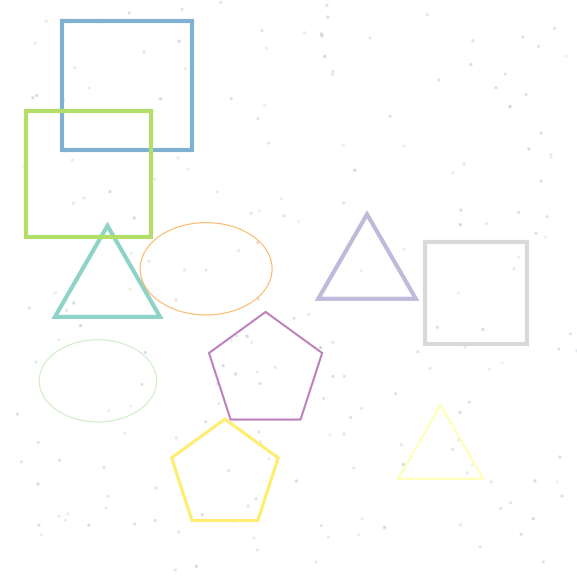[{"shape": "triangle", "thickness": 2, "radius": 0.53, "center": [0.186, 0.503]}, {"shape": "triangle", "thickness": 1, "radius": 0.42, "center": [0.763, 0.213]}, {"shape": "triangle", "thickness": 2, "radius": 0.49, "center": [0.636, 0.531]}, {"shape": "square", "thickness": 2, "radius": 0.56, "center": [0.22, 0.851]}, {"shape": "oval", "thickness": 0.5, "radius": 0.57, "center": [0.357, 0.534]}, {"shape": "square", "thickness": 2, "radius": 0.54, "center": [0.153, 0.698]}, {"shape": "square", "thickness": 2, "radius": 0.44, "center": [0.824, 0.492]}, {"shape": "pentagon", "thickness": 1, "radius": 0.52, "center": [0.46, 0.356]}, {"shape": "oval", "thickness": 0.5, "radius": 0.51, "center": [0.17, 0.34]}, {"shape": "pentagon", "thickness": 1.5, "radius": 0.49, "center": [0.389, 0.176]}]